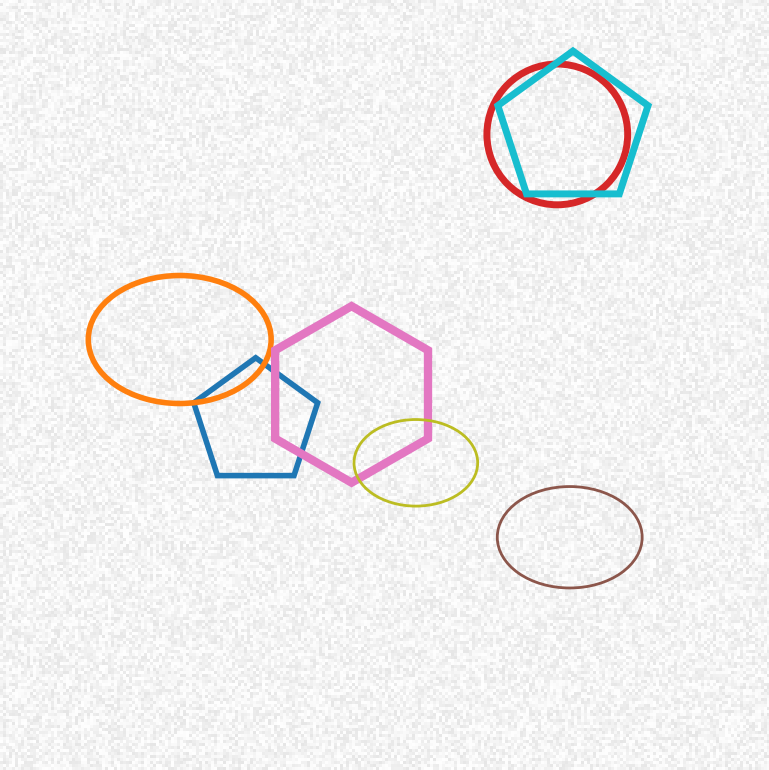[{"shape": "pentagon", "thickness": 2, "radius": 0.42, "center": [0.332, 0.451]}, {"shape": "oval", "thickness": 2, "radius": 0.59, "center": [0.233, 0.559]}, {"shape": "circle", "thickness": 2.5, "radius": 0.46, "center": [0.724, 0.825]}, {"shape": "oval", "thickness": 1, "radius": 0.47, "center": [0.74, 0.302]}, {"shape": "hexagon", "thickness": 3, "radius": 0.57, "center": [0.457, 0.488]}, {"shape": "oval", "thickness": 1, "radius": 0.4, "center": [0.54, 0.399]}, {"shape": "pentagon", "thickness": 2.5, "radius": 0.51, "center": [0.744, 0.831]}]